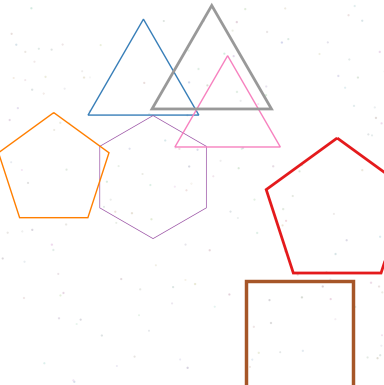[{"shape": "pentagon", "thickness": 2, "radius": 0.97, "center": [0.876, 0.448]}, {"shape": "triangle", "thickness": 1, "radius": 0.83, "center": [0.373, 0.784]}, {"shape": "hexagon", "thickness": 0.5, "radius": 0.8, "center": [0.398, 0.54]}, {"shape": "pentagon", "thickness": 1, "radius": 0.75, "center": [0.14, 0.557]}, {"shape": "square", "thickness": 2.5, "radius": 0.7, "center": [0.777, 0.131]}, {"shape": "triangle", "thickness": 1, "radius": 0.79, "center": [0.591, 0.697]}, {"shape": "triangle", "thickness": 2, "radius": 0.9, "center": [0.55, 0.807]}]